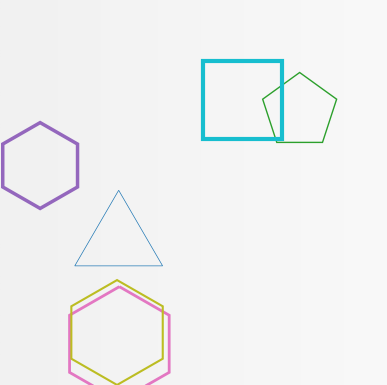[{"shape": "triangle", "thickness": 0.5, "radius": 0.65, "center": [0.306, 0.375]}, {"shape": "pentagon", "thickness": 1, "radius": 0.5, "center": [0.773, 0.711]}, {"shape": "hexagon", "thickness": 2.5, "radius": 0.56, "center": [0.104, 0.57]}, {"shape": "hexagon", "thickness": 2, "radius": 0.74, "center": [0.308, 0.107]}, {"shape": "hexagon", "thickness": 1.5, "radius": 0.68, "center": [0.302, 0.136]}, {"shape": "square", "thickness": 3, "radius": 0.51, "center": [0.625, 0.741]}]